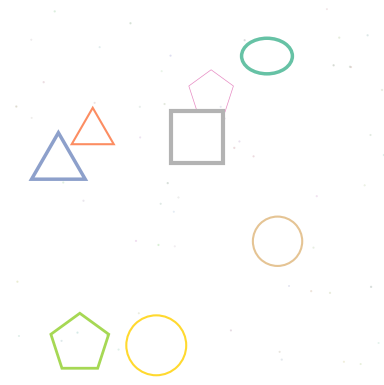[{"shape": "oval", "thickness": 2.5, "radius": 0.33, "center": [0.693, 0.854]}, {"shape": "triangle", "thickness": 1.5, "radius": 0.32, "center": [0.241, 0.657]}, {"shape": "triangle", "thickness": 2.5, "radius": 0.4, "center": [0.152, 0.575]}, {"shape": "pentagon", "thickness": 0.5, "radius": 0.3, "center": [0.548, 0.758]}, {"shape": "pentagon", "thickness": 2, "radius": 0.39, "center": [0.207, 0.107]}, {"shape": "circle", "thickness": 1.5, "radius": 0.39, "center": [0.406, 0.103]}, {"shape": "circle", "thickness": 1.5, "radius": 0.32, "center": [0.721, 0.373]}, {"shape": "square", "thickness": 3, "radius": 0.34, "center": [0.511, 0.645]}]